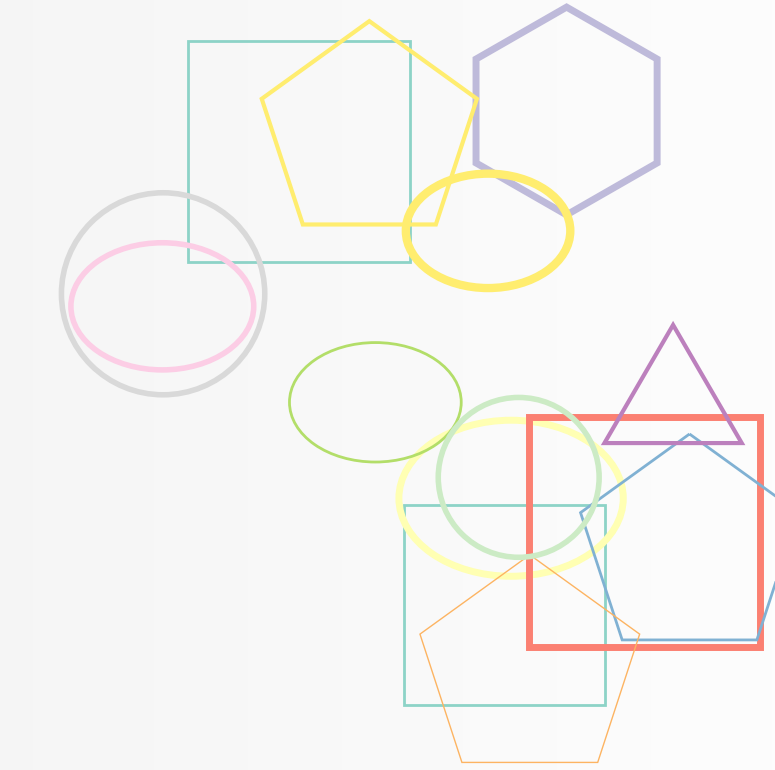[{"shape": "square", "thickness": 1, "radius": 0.72, "center": [0.386, 0.804]}, {"shape": "square", "thickness": 1, "radius": 0.65, "center": [0.651, 0.214]}, {"shape": "oval", "thickness": 2.5, "radius": 0.72, "center": [0.659, 0.353]}, {"shape": "hexagon", "thickness": 2.5, "radius": 0.67, "center": [0.731, 0.856]}, {"shape": "square", "thickness": 2.5, "radius": 0.75, "center": [0.831, 0.309]}, {"shape": "pentagon", "thickness": 1, "radius": 0.74, "center": [0.89, 0.289]}, {"shape": "pentagon", "thickness": 0.5, "radius": 0.75, "center": [0.684, 0.13]}, {"shape": "oval", "thickness": 1, "radius": 0.55, "center": [0.484, 0.478]}, {"shape": "oval", "thickness": 2, "radius": 0.59, "center": [0.209, 0.602]}, {"shape": "circle", "thickness": 2, "radius": 0.66, "center": [0.21, 0.618]}, {"shape": "triangle", "thickness": 1.5, "radius": 0.51, "center": [0.869, 0.476]}, {"shape": "circle", "thickness": 2, "radius": 0.52, "center": [0.669, 0.38]}, {"shape": "oval", "thickness": 3, "radius": 0.53, "center": [0.63, 0.7]}, {"shape": "pentagon", "thickness": 1.5, "radius": 0.73, "center": [0.477, 0.827]}]